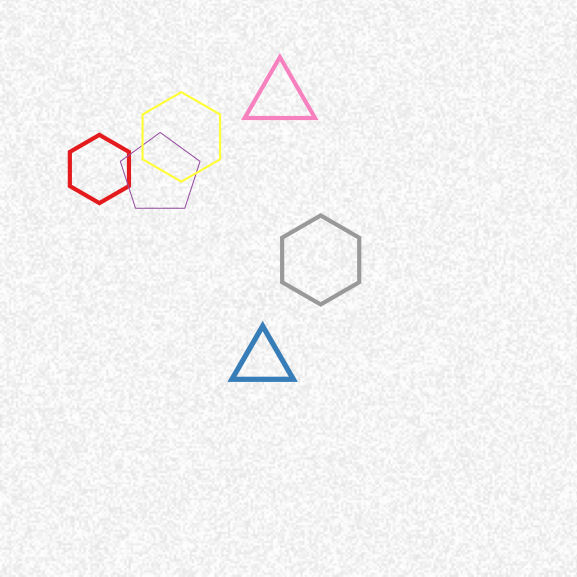[{"shape": "hexagon", "thickness": 2, "radius": 0.3, "center": [0.172, 0.707]}, {"shape": "triangle", "thickness": 2.5, "radius": 0.31, "center": [0.455, 0.373]}, {"shape": "pentagon", "thickness": 0.5, "radius": 0.36, "center": [0.277, 0.697]}, {"shape": "hexagon", "thickness": 1, "radius": 0.39, "center": [0.314, 0.762]}, {"shape": "triangle", "thickness": 2, "radius": 0.35, "center": [0.485, 0.83]}, {"shape": "hexagon", "thickness": 2, "radius": 0.39, "center": [0.555, 0.549]}]